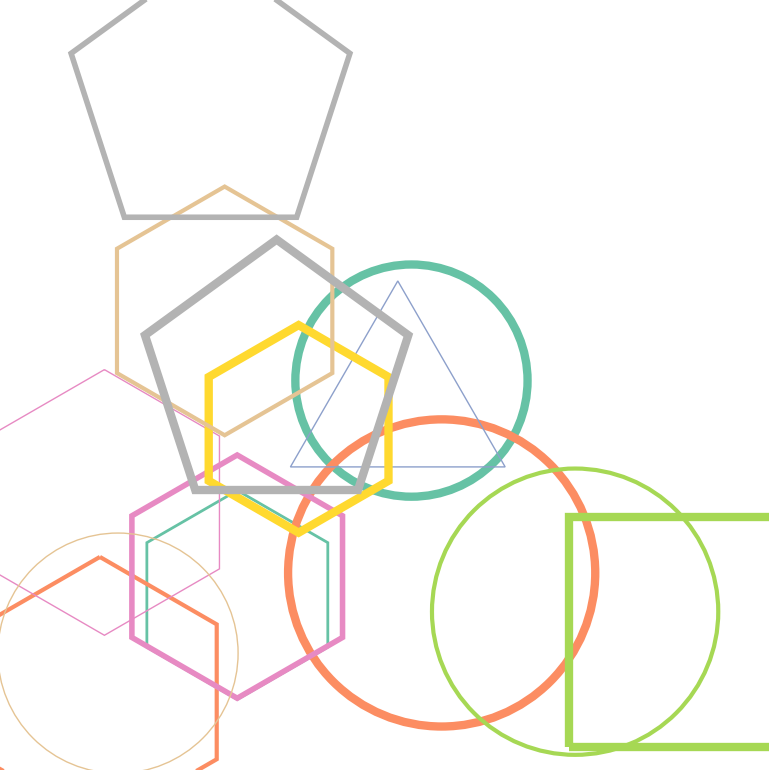[{"shape": "hexagon", "thickness": 1, "radius": 0.68, "center": [0.308, 0.227]}, {"shape": "circle", "thickness": 3, "radius": 0.75, "center": [0.534, 0.506]}, {"shape": "hexagon", "thickness": 1.5, "radius": 0.88, "center": [0.13, 0.102]}, {"shape": "circle", "thickness": 3, "radius": 1.0, "center": [0.574, 0.256]}, {"shape": "triangle", "thickness": 0.5, "radius": 0.81, "center": [0.517, 0.474]}, {"shape": "hexagon", "thickness": 0.5, "radius": 0.86, "center": [0.136, 0.347]}, {"shape": "hexagon", "thickness": 2, "radius": 0.79, "center": [0.308, 0.251]}, {"shape": "square", "thickness": 3, "radius": 0.74, "center": [0.888, 0.179]}, {"shape": "circle", "thickness": 1.5, "radius": 0.93, "center": [0.747, 0.206]}, {"shape": "hexagon", "thickness": 3, "radius": 0.67, "center": [0.388, 0.443]}, {"shape": "circle", "thickness": 0.5, "radius": 0.78, "center": [0.153, 0.152]}, {"shape": "hexagon", "thickness": 1.5, "radius": 0.81, "center": [0.292, 0.596]}, {"shape": "pentagon", "thickness": 2, "radius": 0.95, "center": [0.273, 0.872]}, {"shape": "pentagon", "thickness": 3, "radius": 0.9, "center": [0.359, 0.509]}]